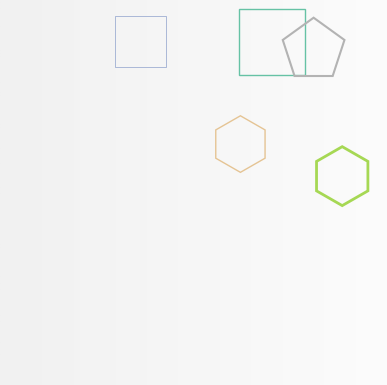[{"shape": "square", "thickness": 1, "radius": 0.42, "center": [0.702, 0.89]}, {"shape": "square", "thickness": 0.5, "radius": 0.33, "center": [0.363, 0.893]}, {"shape": "hexagon", "thickness": 2, "radius": 0.38, "center": [0.883, 0.543]}, {"shape": "hexagon", "thickness": 1, "radius": 0.37, "center": [0.62, 0.626]}, {"shape": "pentagon", "thickness": 1.5, "radius": 0.42, "center": [0.809, 0.87]}]